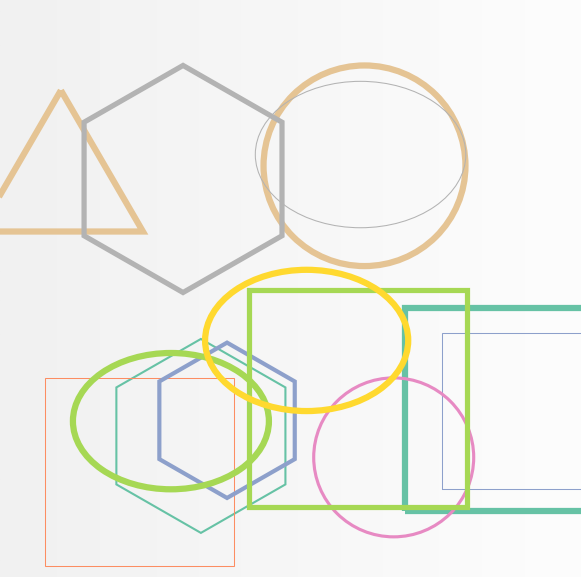[{"shape": "hexagon", "thickness": 1, "radius": 0.84, "center": [0.346, 0.244]}, {"shape": "square", "thickness": 3, "radius": 0.88, "center": [0.873, 0.29]}, {"shape": "square", "thickness": 0.5, "radius": 0.81, "center": [0.24, 0.181]}, {"shape": "hexagon", "thickness": 2, "radius": 0.67, "center": [0.391, 0.271]}, {"shape": "square", "thickness": 0.5, "radius": 0.67, "center": [0.896, 0.287]}, {"shape": "circle", "thickness": 1.5, "radius": 0.69, "center": [0.677, 0.207]}, {"shape": "square", "thickness": 2.5, "radius": 0.94, "center": [0.615, 0.309]}, {"shape": "oval", "thickness": 3, "radius": 0.84, "center": [0.294, 0.27]}, {"shape": "oval", "thickness": 3, "radius": 0.87, "center": [0.528, 0.41]}, {"shape": "triangle", "thickness": 3, "radius": 0.81, "center": [0.105, 0.68]}, {"shape": "circle", "thickness": 3, "radius": 0.87, "center": [0.627, 0.712]}, {"shape": "oval", "thickness": 0.5, "radius": 0.91, "center": [0.62, 0.732]}, {"shape": "hexagon", "thickness": 2.5, "radius": 0.98, "center": [0.315, 0.689]}]